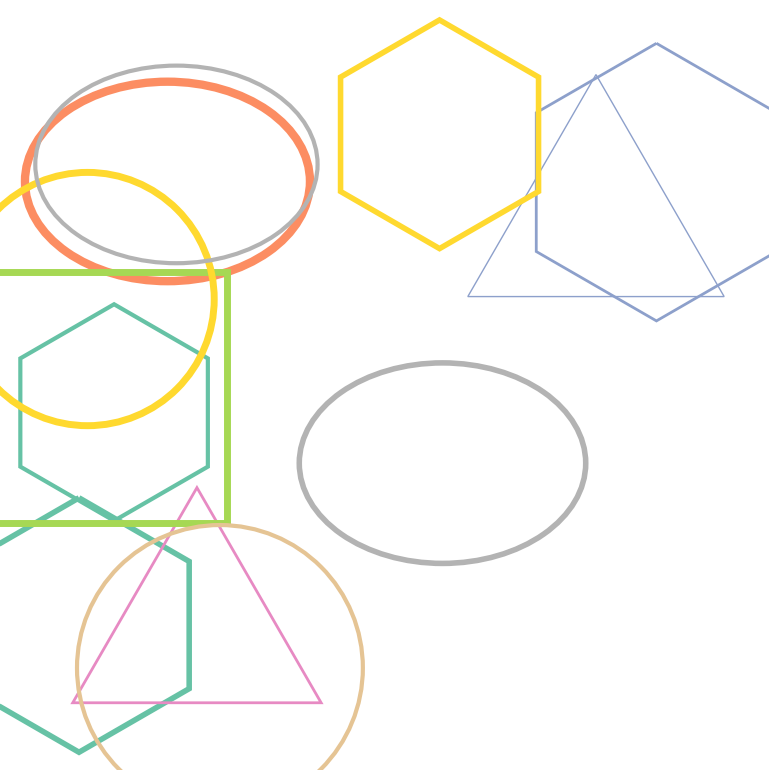[{"shape": "hexagon", "thickness": 2, "radius": 0.83, "center": [0.103, 0.188]}, {"shape": "hexagon", "thickness": 1.5, "radius": 0.7, "center": [0.148, 0.464]}, {"shape": "oval", "thickness": 3, "radius": 0.93, "center": [0.217, 0.764]}, {"shape": "hexagon", "thickness": 1, "radius": 0.9, "center": [0.853, 0.763]}, {"shape": "triangle", "thickness": 0.5, "radius": 0.96, "center": [0.774, 0.711]}, {"shape": "triangle", "thickness": 1, "radius": 0.93, "center": [0.256, 0.18]}, {"shape": "square", "thickness": 2.5, "radius": 0.82, "center": [0.131, 0.484]}, {"shape": "circle", "thickness": 2.5, "radius": 0.82, "center": [0.114, 0.612]}, {"shape": "hexagon", "thickness": 2, "radius": 0.74, "center": [0.571, 0.826]}, {"shape": "circle", "thickness": 1.5, "radius": 0.93, "center": [0.286, 0.133]}, {"shape": "oval", "thickness": 2, "radius": 0.93, "center": [0.575, 0.399]}, {"shape": "oval", "thickness": 1.5, "radius": 0.92, "center": [0.229, 0.786]}]